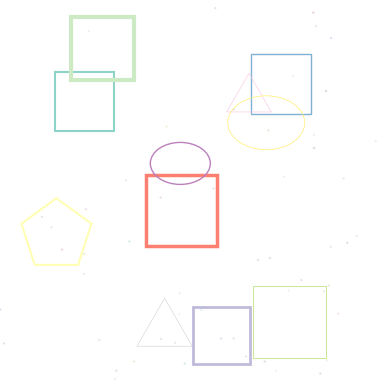[{"shape": "square", "thickness": 1.5, "radius": 0.39, "center": [0.219, 0.736]}, {"shape": "pentagon", "thickness": 1.5, "radius": 0.48, "center": [0.147, 0.389]}, {"shape": "square", "thickness": 2, "radius": 0.37, "center": [0.574, 0.129]}, {"shape": "square", "thickness": 2.5, "radius": 0.46, "center": [0.471, 0.452]}, {"shape": "square", "thickness": 1, "radius": 0.39, "center": [0.729, 0.782]}, {"shape": "square", "thickness": 0.5, "radius": 0.47, "center": [0.751, 0.164]}, {"shape": "triangle", "thickness": 0.5, "radius": 0.33, "center": [0.647, 0.743]}, {"shape": "triangle", "thickness": 0.5, "radius": 0.42, "center": [0.428, 0.142]}, {"shape": "oval", "thickness": 1, "radius": 0.39, "center": [0.468, 0.576]}, {"shape": "square", "thickness": 3, "radius": 0.41, "center": [0.267, 0.874]}, {"shape": "oval", "thickness": 0.5, "radius": 0.5, "center": [0.692, 0.681]}]